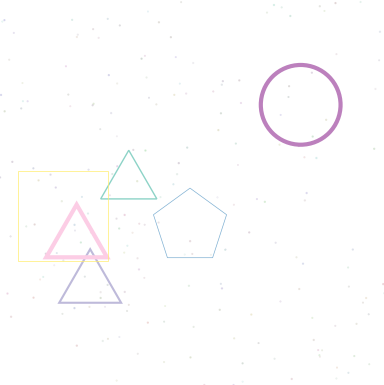[{"shape": "triangle", "thickness": 1, "radius": 0.42, "center": [0.334, 0.525]}, {"shape": "triangle", "thickness": 1.5, "radius": 0.46, "center": [0.234, 0.26]}, {"shape": "pentagon", "thickness": 0.5, "radius": 0.5, "center": [0.494, 0.411]}, {"shape": "triangle", "thickness": 3, "radius": 0.46, "center": [0.199, 0.377]}, {"shape": "circle", "thickness": 3, "radius": 0.52, "center": [0.781, 0.728]}, {"shape": "square", "thickness": 0.5, "radius": 0.58, "center": [0.164, 0.439]}]